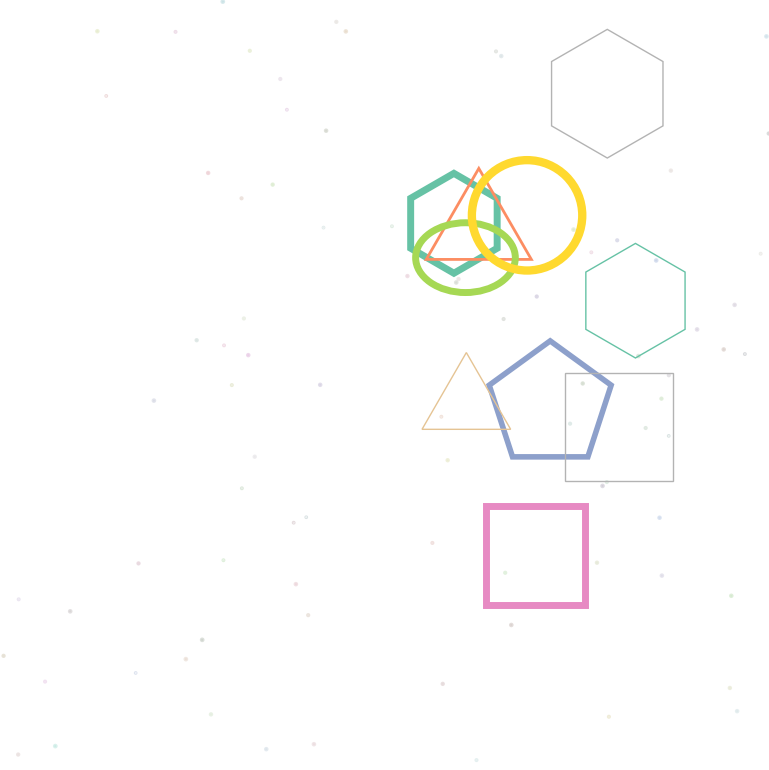[{"shape": "hexagon", "thickness": 2.5, "radius": 0.32, "center": [0.589, 0.71]}, {"shape": "hexagon", "thickness": 0.5, "radius": 0.37, "center": [0.825, 0.609]}, {"shape": "triangle", "thickness": 1, "radius": 0.39, "center": [0.622, 0.702]}, {"shape": "pentagon", "thickness": 2, "radius": 0.42, "center": [0.715, 0.474]}, {"shape": "square", "thickness": 2.5, "radius": 0.32, "center": [0.695, 0.279]}, {"shape": "oval", "thickness": 2.5, "radius": 0.32, "center": [0.605, 0.665]}, {"shape": "circle", "thickness": 3, "radius": 0.36, "center": [0.685, 0.72]}, {"shape": "triangle", "thickness": 0.5, "radius": 0.33, "center": [0.606, 0.476]}, {"shape": "hexagon", "thickness": 0.5, "radius": 0.42, "center": [0.789, 0.878]}, {"shape": "square", "thickness": 0.5, "radius": 0.35, "center": [0.804, 0.445]}]